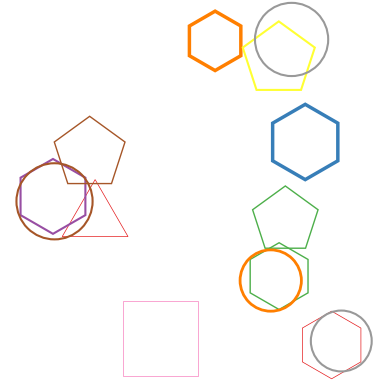[{"shape": "hexagon", "thickness": 0.5, "radius": 0.44, "center": [0.861, 0.104]}, {"shape": "triangle", "thickness": 0.5, "radius": 0.49, "center": [0.247, 0.435]}, {"shape": "hexagon", "thickness": 2.5, "radius": 0.49, "center": [0.793, 0.631]}, {"shape": "hexagon", "thickness": 1, "radius": 0.43, "center": [0.725, 0.283]}, {"shape": "pentagon", "thickness": 1, "radius": 0.45, "center": [0.741, 0.428]}, {"shape": "hexagon", "thickness": 1.5, "radius": 0.49, "center": [0.138, 0.49]}, {"shape": "circle", "thickness": 2, "radius": 0.4, "center": [0.703, 0.271]}, {"shape": "hexagon", "thickness": 2.5, "radius": 0.39, "center": [0.559, 0.894]}, {"shape": "pentagon", "thickness": 1.5, "radius": 0.49, "center": [0.724, 0.846]}, {"shape": "pentagon", "thickness": 1, "radius": 0.48, "center": [0.233, 0.601]}, {"shape": "circle", "thickness": 1.5, "radius": 0.49, "center": [0.142, 0.477]}, {"shape": "square", "thickness": 0.5, "radius": 0.49, "center": [0.418, 0.12]}, {"shape": "circle", "thickness": 1.5, "radius": 0.48, "center": [0.757, 0.898]}, {"shape": "circle", "thickness": 1.5, "radius": 0.4, "center": [0.886, 0.114]}]